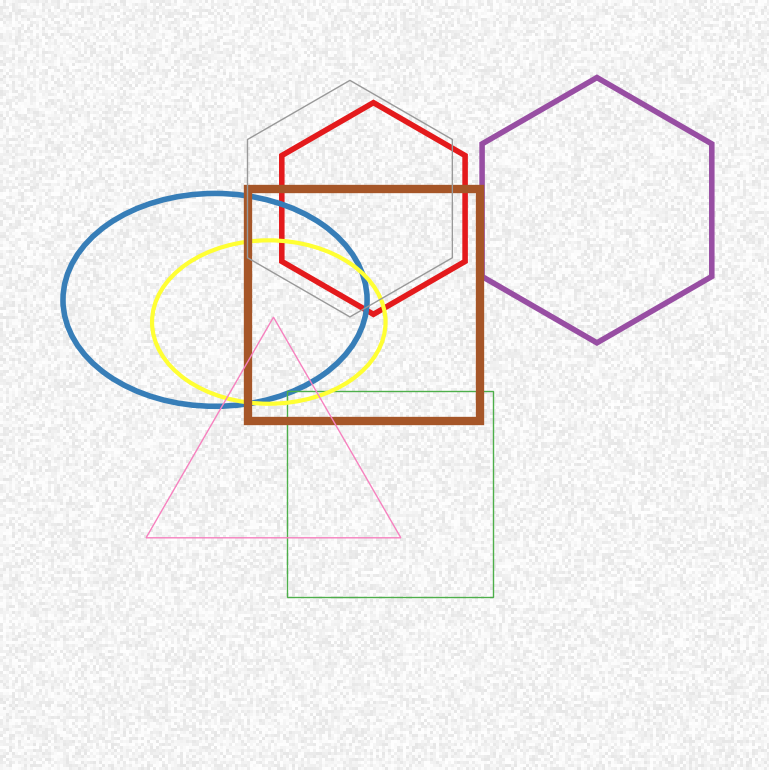[{"shape": "hexagon", "thickness": 2, "radius": 0.69, "center": [0.485, 0.729]}, {"shape": "oval", "thickness": 2, "radius": 0.99, "center": [0.279, 0.611]}, {"shape": "square", "thickness": 0.5, "radius": 0.67, "center": [0.506, 0.358]}, {"shape": "hexagon", "thickness": 2, "radius": 0.86, "center": [0.775, 0.727]}, {"shape": "oval", "thickness": 1.5, "radius": 0.76, "center": [0.349, 0.582]}, {"shape": "square", "thickness": 3, "radius": 0.75, "center": [0.472, 0.604]}, {"shape": "triangle", "thickness": 0.5, "radius": 0.95, "center": [0.355, 0.397]}, {"shape": "hexagon", "thickness": 0.5, "radius": 0.77, "center": [0.454, 0.742]}]